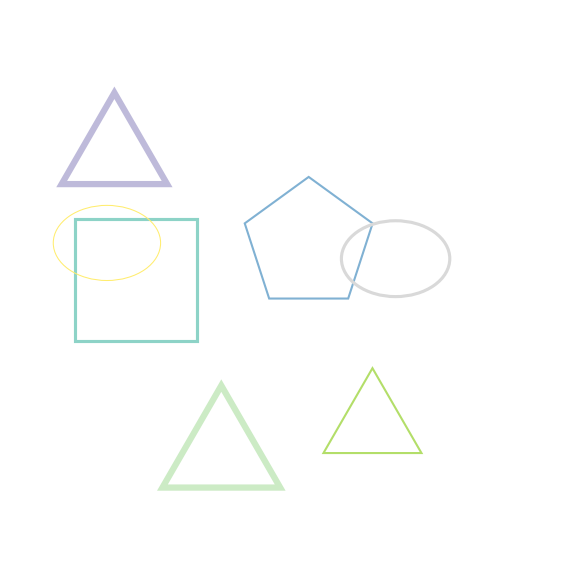[{"shape": "square", "thickness": 1.5, "radius": 0.53, "center": [0.235, 0.515]}, {"shape": "triangle", "thickness": 3, "radius": 0.53, "center": [0.198, 0.733]}, {"shape": "pentagon", "thickness": 1, "radius": 0.58, "center": [0.535, 0.576]}, {"shape": "triangle", "thickness": 1, "radius": 0.49, "center": [0.645, 0.264]}, {"shape": "oval", "thickness": 1.5, "radius": 0.47, "center": [0.685, 0.551]}, {"shape": "triangle", "thickness": 3, "radius": 0.59, "center": [0.383, 0.214]}, {"shape": "oval", "thickness": 0.5, "radius": 0.46, "center": [0.185, 0.578]}]